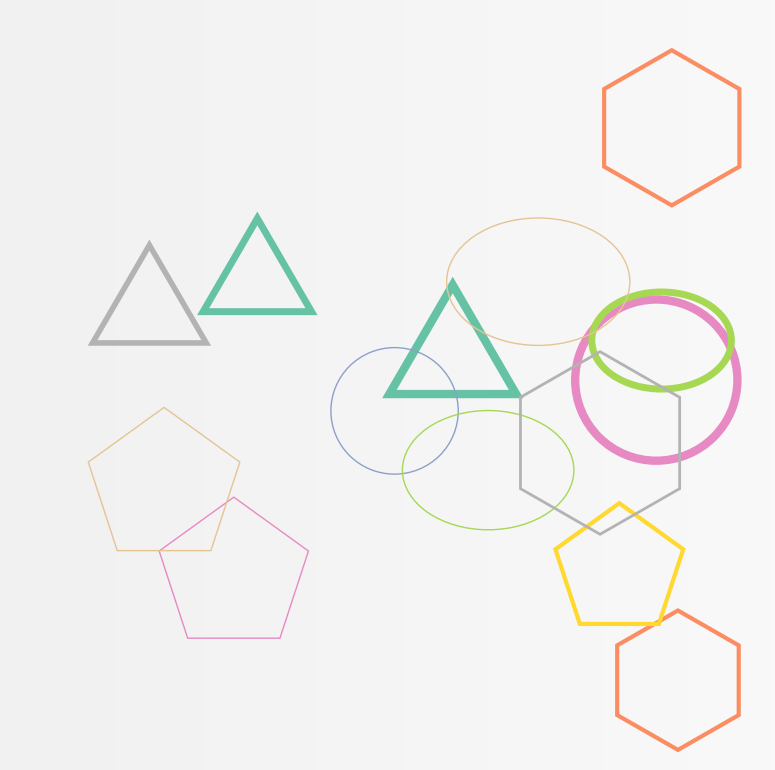[{"shape": "triangle", "thickness": 2.5, "radius": 0.4, "center": [0.332, 0.636]}, {"shape": "triangle", "thickness": 3, "radius": 0.47, "center": [0.584, 0.535]}, {"shape": "hexagon", "thickness": 1.5, "radius": 0.5, "center": [0.867, 0.834]}, {"shape": "hexagon", "thickness": 1.5, "radius": 0.45, "center": [0.875, 0.117]}, {"shape": "circle", "thickness": 0.5, "radius": 0.41, "center": [0.509, 0.466]}, {"shape": "circle", "thickness": 3, "radius": 0.52, "center": [0.847, 0.506]}, {"shape": "pentagon", "thickness": 0.5, "radius": 0.51, "center": [0.302, 0.253]}, {"shape": "oval", "thickness": 2.5, "radius": 0.45, "center": [0.854, 0.558]}, {"shape": "oval", "thickness": 0.5, "radius": 0.55, "center": [0.63, 0.389]}, {"shape": "pentagon", "thickness": 1.5, "radius": 0.43, "center": [0.799, 0.26]}, {"shape": "oval", "thickness": 0.5, "radius": 0.59, "center": [0.695, 0.634]}, {"shape": "pentagon", "thickness": 0.5, "radius": 0.51, "center": [0.212, 0.368]}, {"shape": "hexagon", "thickness": 1, "radius": 0.59, "center": [0.774, 0.425]}, {"shape": "triangle", "thickness": 2, "radius": 0.42, "center": [0.193, 0.597]}]